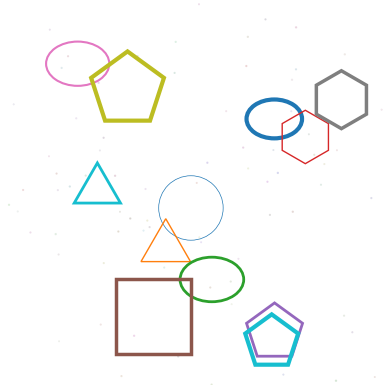[{"shape": "oval", "thickness": 3, "radius": 0.36, "center": [0.712, 0.691]}, {"shape": "circle", "thickness": 0.5, "radius": 0.42, "center": [0.496, 0.46]}, {"shape": "triangle", "thickness": 1, "radius": 0.37, "center": [0.431, 0.358]}, {"shape": "oval", "thickness": 2, "radius": 0.41, "center": [0.55, 0.274]}, {"shape": "hexagon", "thickness": 1, "radius": 0.35, "center": [0.793, 0.644]}, {"shape": "pentagon", "thickness": 2, "radius": 0.38, "center": [0.713, 0.137]}, {"shape": "square", "thickness": 2.5, "radius": 0.49, "center": [0.399, 0.178]}, {"shape": "oval", "thickness": 1.5, "radius": 0.41, "center": [0.202, 0.835]}, {"shape": "hexagon", "thickness": 2.5, "radius": 0.38, "center": [0.887, 0.741]}, {"shape": "pentagon", "thickness": 3, "radius": 0.5, "center": [0.331, 0.767]}, {"shape": "triangle", "thickness": 2, "radius": 0.35, "center": [0.253, 0.507]}, {"shape": "pentagon", "thickness": 3, "radius": 0.36, "center": [0.706, 0.111]}]